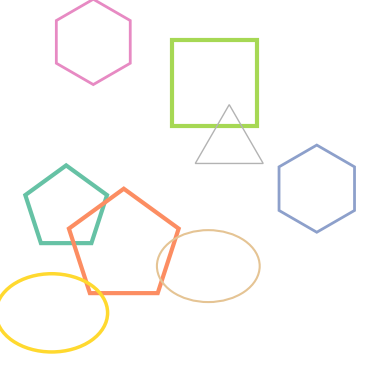[{"shape": "pentagon", "thickness": 3, "radius": 0.56, "center": [0.172, 0.459]}, {"shape": "pentagon", "thickness": 3, "radius": 0.75, "center": [0.322, 0.36]}, {"shape": "hexagon", "thickness": 2, "radius": 0.57, "center": [0.823, 0.51]}, {"shape": "hexagon", "thickness": 2, "radius": 0.55, "center": [0.242, 0.891]}, {"shape": "square", "thickness": 3, "radius": 0.56, "center": [0.557, 0.784]}, {"shape": "oval", "thickness": 2.5, "radius": 0.73, "center": [0.134, 0.187]}, {"shape": "oval", "thickness": 1.5, "radius": 0.67, "center": [0.541, 0.309]}, {"shape": "triangle", "thickness": 1, "radius": 0.51, "center": [0.595, 0.626]}]